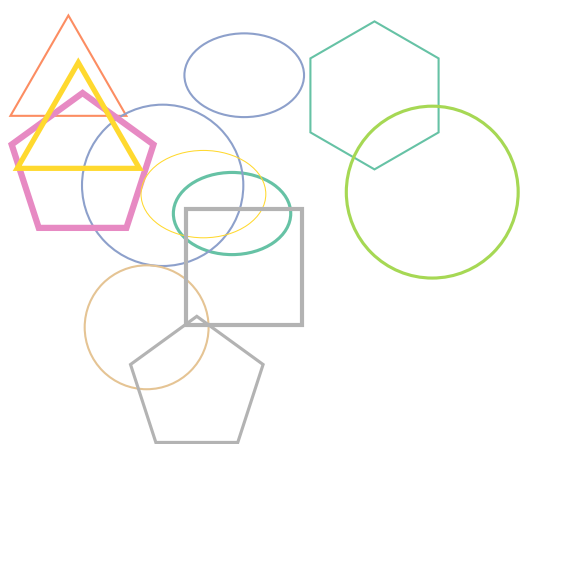[{"shape": "oval", "thickness": 1.5, "radius": 0.51, "center": [0.402, 0.629]}, {"shape": "hexagon", "thickness": 1, "radius": 0.64, "center": [0.648, 0.834]}, {"shape": "triangle", "thickness": 1, "radius": 0.58, "center": [0.118, 0.856]}, {"shape": "circle", "thickness": 1, "radius": 0.7, "center": [0.282, 0.678]}, {"shape": "oval", "thickness": 1, "radius": 0.52, "center": [0.423, 0.869]}, {"shape": "pentagon", "thickness": 3, "radius": 0.65, "center": [0.143, 0.709]}, {"shape": "circle", "thickness": 1.5, "radius": 0.74, "center": [0.748, 0.666]}, {"shape": "oval", "thickness": 0.5, "radius": 0.54, "center": [0.352, 0.663]}, {"shape": "triangle", "thickness": 2.5, "radius": 0.61, "center": [0.136, 0.769]}, {"shape": "circle", "thickness": 1, "radius": 0.54, "center": [0.254, 0.432]}, {"shape": "pentagon", "thickness": 1.5, "radius": 0.6, "center": [0.341, 0.331]}, {"shape": "square", "thickness": 2, "radius": 0.5, "center": [0.422, 0.537]}]